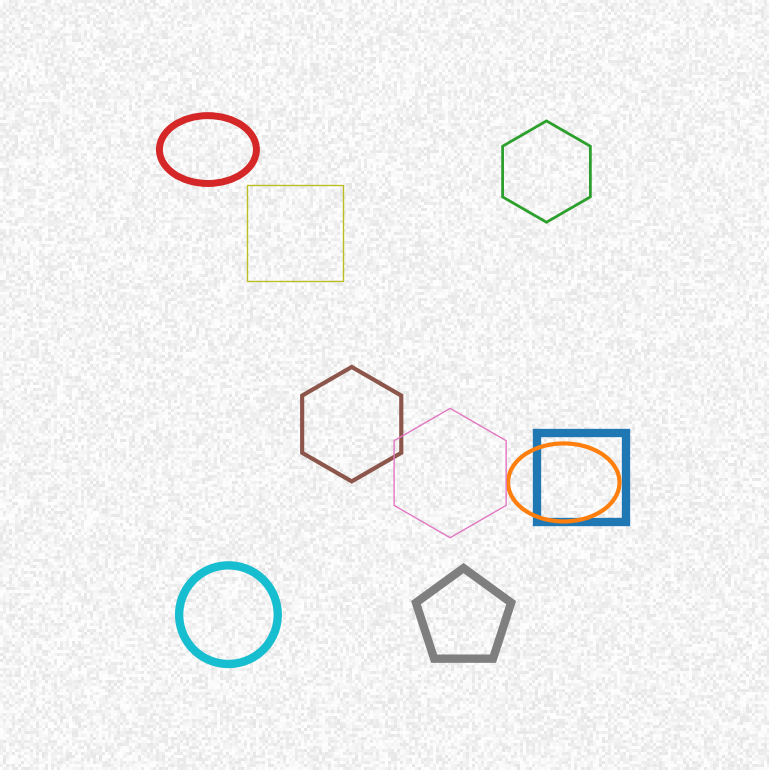[{"shape": "square", "thickness": 3, "radius": 0.29, "center": [0.755, 0.38]}, {"shape": "oval", "thickness": 1.5, "radius": 0.36, "center": [0.732, 0.373]}, {"shape": "hexagon", "thickness": 1, "radius": 0.33, "center": [0.71, 0.777]}, {"shape": "oval", "thickness": 2.5, "radius": 0.31, "center": [0.27, 0.806]}, {"shape": "hexagon", "thickness": 1.5, "radius": 0.37, "center": [0.457, 0.449]}, {"shape": "hexagon", "thickness": 0.5, "radius": 0.42, "center": [0.585, 0.386]}, {"shape": "pentagon", "thickness": 3, "radius": 0.33, "center": [0.602, 0.197]}, {"shape": "square", "thickness": 0.5, "radius": 0.31, "center": [0.383, 0.697]}, {"shape": "circle", "thickness": 3, "radius": 0.32, "center": [0.297, 0.202]}]